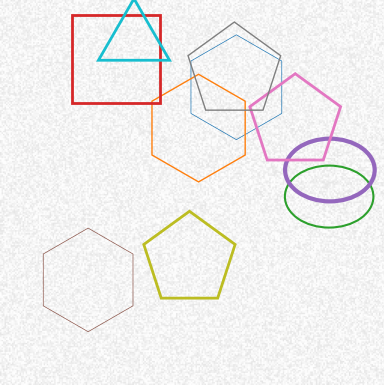[{"shape": "hexagon", "thickness": 0.5, "radius": 0.68, "center": [0.614, 0.773]}, {"shape": "hexagon", "thickness": 1, "radius": 0.7, "center": [0.516, 0.667]}, {"shape": "oval", "thickness": 1.5, "radius": 0.57, "center": [0.855, 0.489]}, {"shape": "square", "thickness": 2, "radius": 0.57, "center": [0.301, 0.847]}, {"shape": "oval", "thickness": 3, "radius": 0.58, "center": [0.857, 0.558]}, {"shape": "hexagon", "thickness": 0.5, "radius": 0.67, "center": [0.229, 0.273]}, {"shape": "pentagon", "thickness": 2, "radius": 0.62, "center": [0.767, 0.685]}, {"shape": "pentagon", "thickness": 1, "radius": 0.63, "center": [0.609, 0.816]}, {"shape": "pentagon", "thickness": 2, "radius": 0.62, "center": [0.492, 0.327]}, {"shape": "triangle", "thickness": 2, "radius": 0.53, "center": [0.348, 0.897]}]